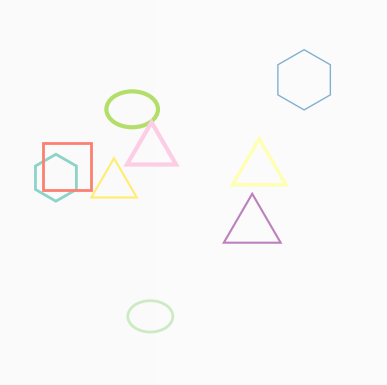[{"shape": "hexagon", "thickness": 2, "radius": 0.3, "center": [0.144, 0.538]}, {"shape": "triangle", "thickness": 2.5, "radius": 0.4, "center": [0.669, 0.56]}, {"shape": "square", "thickness": 2, "radius": 0.31, "center": [0.173, 0.568]}, {"shape": "hexagon", "thickness": 1, "radius": 0.39, "center": [0.785, 0.793]}, {"shape": "oval", "thickness": 3, "radius": 0.33, "center": [0.341, 0.716]}, {"shape": "triangle", "thickness": 3, "radius": 0.37, "center": [0.391, 0.609]}, {"shape": "triangle", "thickness": 1.5, "radius": 0.42, "center": [0.651, 0.412]}, {"shape": "oval", "thickness": 2, "radius": 0.29, "center": [0.388, 0.178]}, {"shape": "triangle", "thickness": 1.5, "radius": 0.34, "center": [0.294, 0.521]}]